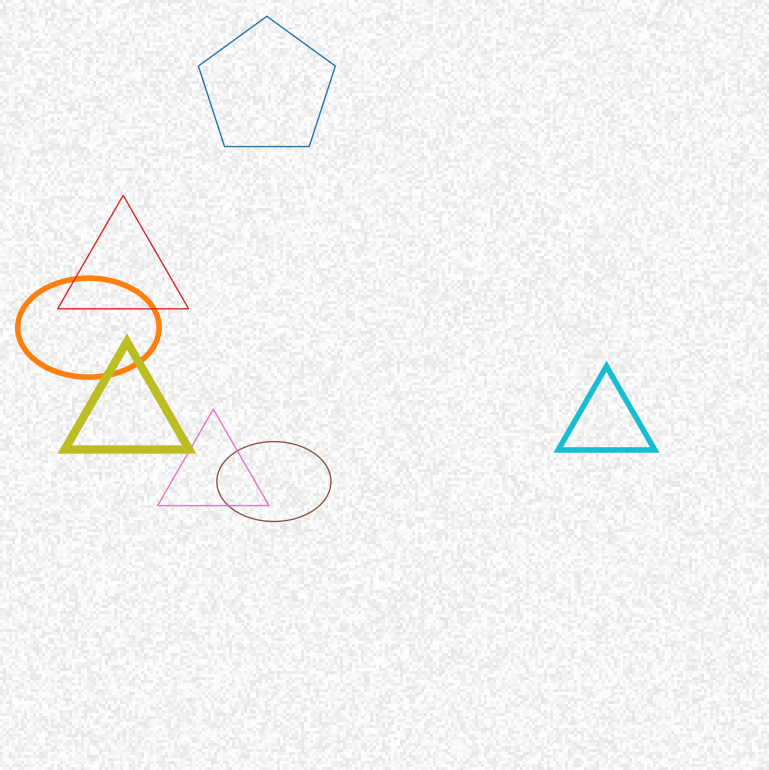[{"shape": "pentagon", "thickness": 0.5, "radius": 0.47, "center": [0.347, 0.885]}, {"shape": "oval", "thickness": 2, "radius": 0.46, "center": [0.115, 0.575]}, {"shape": "triangle", "thickness": 0.5, "radius": 0.49, "center": [0.16, 0.648]}, {"shape": "oval", "thickness": 0.5, "radius": 0.37, "center": [0.356, 0.375]}, {"shape": "triangle", "thickness": 0.5, "radius": 0.42, "center": [0.277, 0.385]}, {"shape": "triangle", "thickness": 3, "radius": 0.47, "center": [0.165, 0.463]}, {"shape": "triangle", "thickness": 2, "radius": 0.36, "center": [0.788, 0.452]}]